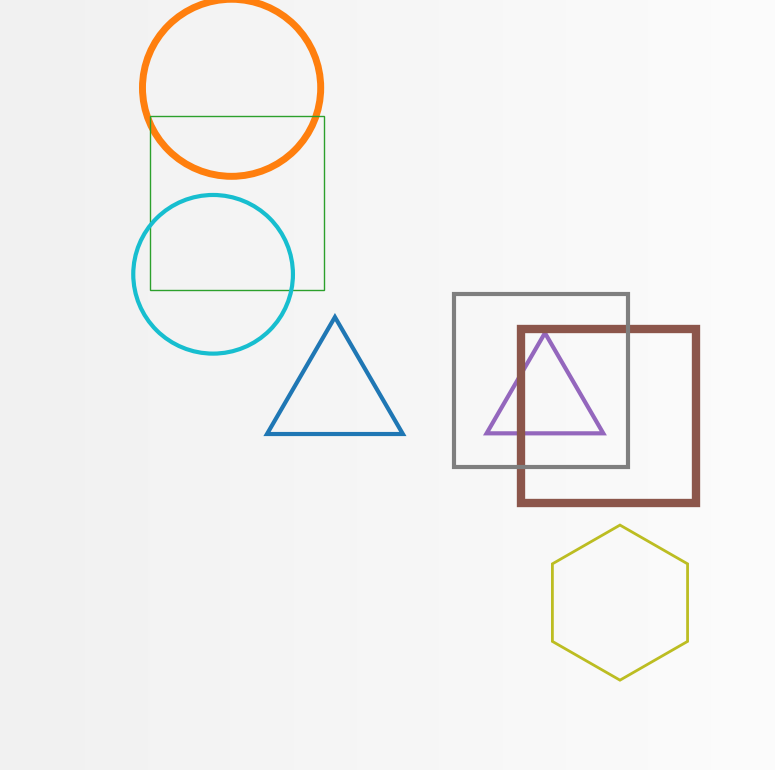[{"shape": "triangle", "thickness": 1.5, "radius": 0.51, "center": [0.432, 0.487]}, {"shape": "circle", "thickness": 2.5, "radius": 0.57, "center": [0.299, 0.886]}, {"shape": "square", "thickness": 0.5, "radius": 0.56, "center": [0.306, 0.736]}, {"shape": "triangle", "thickness": 1.5, "radius": 0.43, "center": [0.703, 0.481]}, {"shape": "square", "thickness": 3, "radius": 0.56, "center": [0.785, 0.46]}, {"shape": "square", "thickness": 1.5, "radius": 0.56, "center": [0.699, 0.506]}, {"shape": "hexagon", "thickness": 1, "radius": 0.5, "center": [0.8, 0.217]}, {"shape": "circle", "thickness": 1.5, "radius": 0.52, "center": [0.275, 0.644]}]